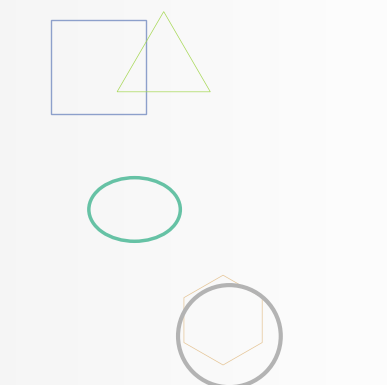[{"shape": "oval", "thickness": 2.5, "radius": 0.59, "center": [0.347, 0.456]}, {"shape": "square", "thickness": 1, "radius": 0.61, "center": [0.254, 0.827]}, {"shape": "triangle", "thickness": 0.5, "radius": 0.69, "center": [0.422, 0.831]}, {"shape": "hexagon", "thickness": 0.5, "radius": 0.58, "center": [0.576, 0.169]}, {"shape": "circle", "thickness": 3, "radius": 0.66, "center": [0.592, 0.127]}]